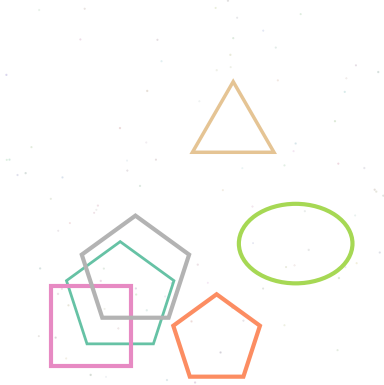[{"shape": "pentagon", "thickness": 2, "radius": 0.73, "center": [0.312, 0.226]}, {"shape": "pentagon", "thickness": 3, "radius": 0.59, "center": [0.563, 0.117]}, {"shape": "square", "thickness": 3, "radius": 0.52, "center": [0.236, 0.153]}, {"shape": "oval", "thickness": 3, "radius": 0.74, "center": [0.768, 0.367]}, {"shape": "triangle", "thickness": 2.5, "radius": 0.61, "center": [0.606, 0.666]}, {"shape": "pentagon", "thickness": 3, "radius": 0.73, "center": [0.352, 0.293]}]